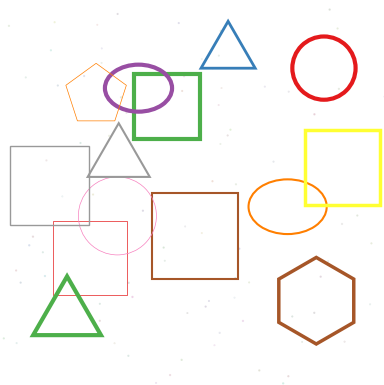[{"shape": "circle", "thickness": 3, "radius": 0.41, "center": [0.841, 0.823]}, {"shape": "square", "thickness": 0.5, "radius": 0.48, "center": [0.233, 0.329]}, {"shape": "triangle", "thickness": 2, "radius": 0.41, "center": [0.592, 0.863]}, {"shape": "triangle", "thickness": 3, "radius": 0.51, "center": [0.174, 0.18]}, {"shape": "square", "thickness": 3, "radius": 0.43, "center": [0.435, 0.723]}, {"shape": "oval", "thickness": 3, "radius": 0.44, "center": [0.36, 0.771]}, {"shape": "oval", "thickness": 1.5, "radius": 0.51, "center": [0.747, 0.463]}, {"shape": "pentagon", "thickness": 0.5, "radius": 0.41, "center": [0.25, 0.753]}, {"shape": "square", "thickness": 2.5, "radius": 0.49, "center": [0.889, 0.566]}, {"shape": "hexagon", "thickness": 2.5, "radius": 0.56, "center": [0.822, 0.219]}, {"shape": "square", "thickness": 1.5, "radius": 0.56, "center": [0.507, 0.386]}, {"shape": "circle", "thickness": 0.5, "radius": 0.51, "center": [0.305, 0.439]}, {"shape": "triangle", "thickness": 1.5, "radius": 0.47, "center": [0.308, 0.587]}, {"shape": "square", "thickness": 1, "radius": 0.52, "center": [0.128, 0.519]}]